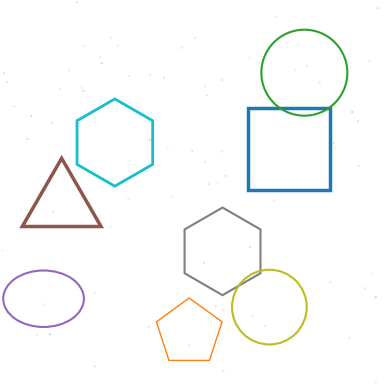[{"shape": "square", "thickness": 2.5, "radius": 0.53, "center": [0.751, 0.614]}, {"shape": "pentagon", "thickness": 1, "radius": 0.45, "center": [0.491, 0.136]}, {"shape": "circle", "thickness": 1.5, "radius": 0.56, "center": [0.791, 0.811]}, {"shape": "oval", "thickness": 1.5, "radius": 0.52, "center": [0.113, 0.224]}, {"shape": "triangle", "thickness": 2.5, "radius": 0.59, "center": [0.16, 0.471]}, {"shape": "hexagon", "thickness": 1.5, "radius": 0.57, "center": [0.578, 0.347]}, {"shape": "circle", "thickness": 1.5, "radius": 0.49, "center": [0.7, 0.202]}, {"shape": "hexagon", "thickness": 2, "radius": 0.57, "center": [0.298, 0.63]}]